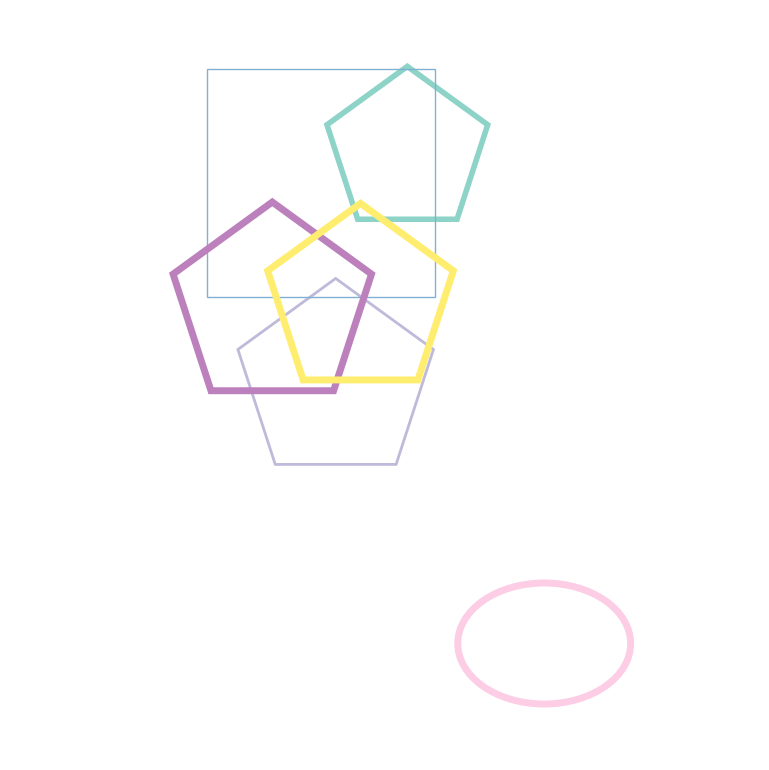[{"shape": "pentagon", "thickness": 2, "radius": 0.55, "center": [0.529, 0.804]}, {"shape": "pentagon", "thickness": 1, "radius": 0.67, "center": [0.436, 0.505]}, {"shape": "square", "thickness": 0.5, "radius": 0.74, "center": [0.417, 0.762]}, {"shape": "oval", "thickness": 2.5, "radius": 0.56, "center": [0.707, 0.164]}, {"shape": "pentagon", "thickness": 2.5, "radius": 0.68, "center": [0.354, 0.602]}, {"shape": "pentagon", "thickness": 2.5, "radius": 0.63, "center": [0.468, 0.609]}]